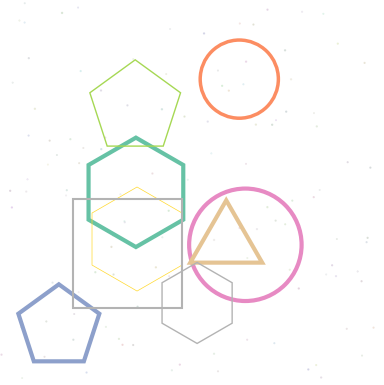[{"shape": "hexagon", "thickness": 3, "radius": 0.71, "center": [0.353, 0.5]}, {"shape": "circle", "thickness": 2.5, "radius": 0.51, "center": [0.622, 0.794]}, {"shape": "pentagon", "thickness": 3, "radius": 0.55, "center": [0.153, 0.151]}, {"shape": "circle", "thickness": 3, "radius": 0.73, "center": [0.637, 0.364]}, {"shape": "pentagon", "thickness": 1, "radius": 0.62, "center": [0.351, 0.721]}, {"shape": "hexagon", "thickness": 0.5, "radius": 0.68, "center": [0.356, 0.379]}, {"shape": "triangle", "thickness": 3, "radius": 0.54, "center": [0.588, 0.372]}, {"shape": "square", "thickness": 1.5, "radius": 0.71, "center": [0.331, 0.342]}, {"shape": "hexagon", "thickness": 1, "radius": 0.53, "center": [0.512, 0.213]}]